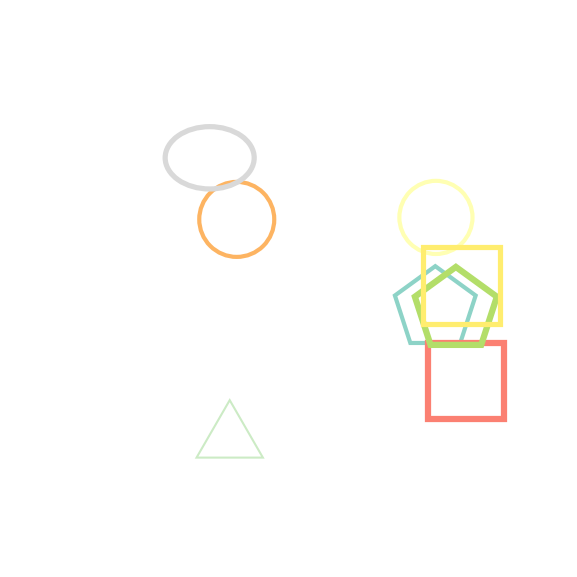[{"shape": "pentagon", "thickness": 2, "radius": 0.37, "center": [0.754, 0.465]}, {"shape": "circle", "thickness": 2, "radius": 0.32, "center": [0.755, 0.623]}, {"shape": "square", "thickness": 3, "radius": 0.33, "center": [0.807, 0.34]}, {"shape": "circle", "thickness": 2, "radius": 0.32, "center": [0.41, 0.619]}, {"shape": "pentagon", "thickness": 3, "radius": 0.37, "center": [0.789, 0.462]}, {"shape": "oval", "thickness": 2.5, "radius": 0.39, "center": [0.363, 0.726]}, {"shape": "triangle", "thickness": 1, "radius": 0.33, "center": [0.398, 0.24]}, {"shape": "square", "thickness": 2.5, "radius": 0.33, "center": [0.799, 0.504]}]